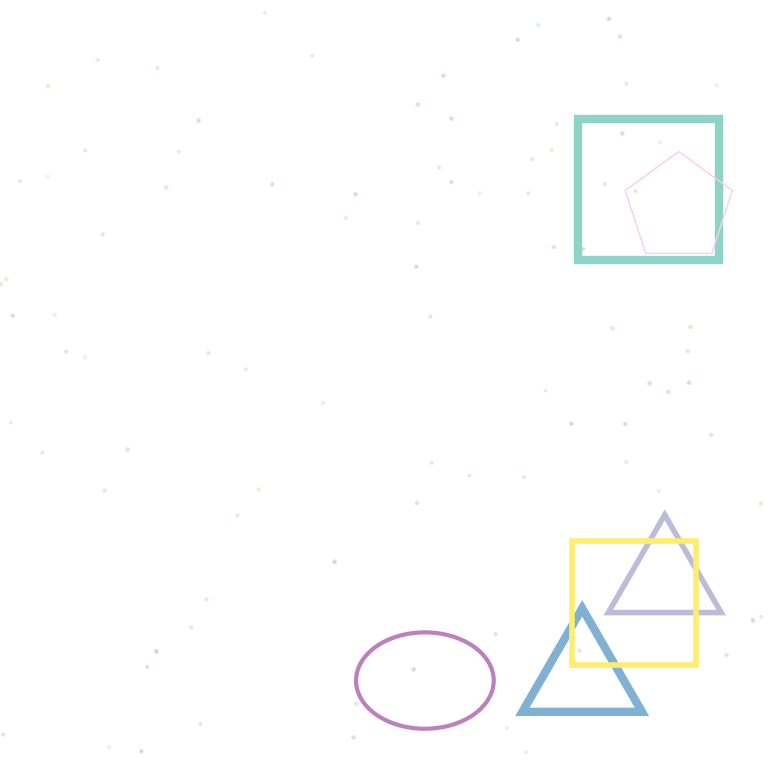[{"shape": "square", "thickness": 3, "radius": 0.46, "center": [0.843, 0.754]}, {"shape": "triangle", "thickness": 2, "radius": 0.42, "center": [0.863, 0.247]}, {"shape": "triangle", "thickness": 3, "radius": 0.45, "center": [0.756, 0.12]}, {"shape": "pentagon", "thickness": 0.5, "radius": 0.37, "center": [0.882, 0.73]}, {"shape": "oval", "thickness": 1.5, "radius": 0.45, "center": [0.552, 0.116]}, {"shape": "square", "thickness": 2, "radius": 0.4, "center": [0.824, 0.217]}]